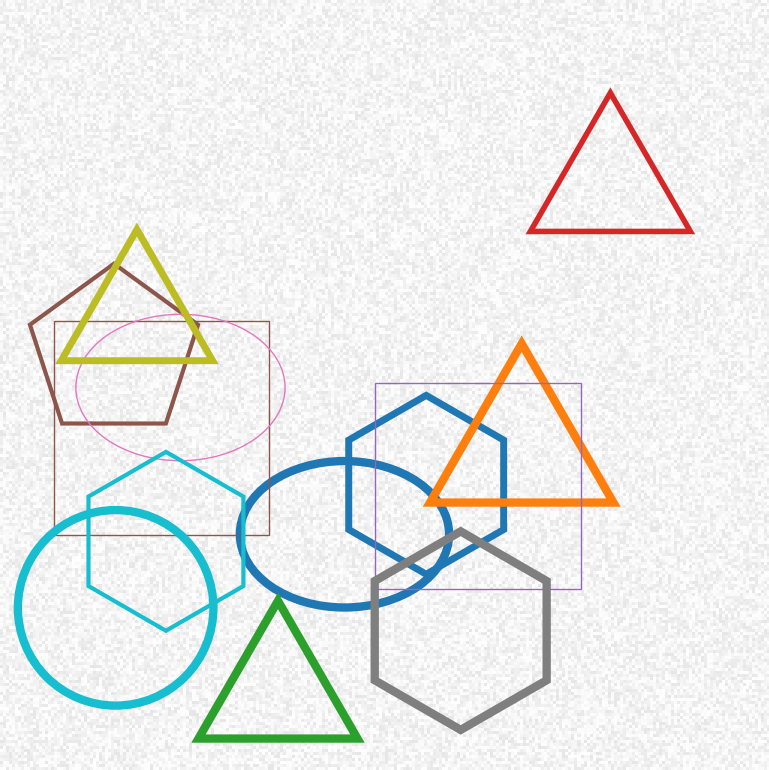[{"shape": "hexagon", "thickness": 2.5, "radius": 0.58, "center": [0.554, 0.37]}, {"shape": "oval", "thickness": 3, "radius": 0.68, "center": [0.447, 0.306]}, {"shape": "triangle", "thickness": 3, "radius": 0.69, "center": [0.678, 0.416]}, {"shape": "triangle", "thickness": 3, "radius": 0.6, "center": [0.361, 0.1]}, {"shape": "triangle", "thickness": 2, "radius": 0.6, "center": [0.793, 0.759]}, {"shape": "square", "thickness": 0.5, "radius": 0.67, "center": [0.62, 0.369]}, {"shape": "square", "thickness": 0.5, "radius": 0.7, "center": [0.21, 0.444]}, {"shape": "pentagon", "thickness": 1.5, "radius": 0.57, "center": [0.148, 0.543]}, {"shape": "oval", "thickness": 0.5, "radius": 0.68, "center": [0.234, 0.497]}, {"shape": "hexagon", "thickness": 3, "radius": 0.64, "center": [0.598, 0.181]}, {"shape": "triangle", "thickness": 2.5, "radius": 0.57, "center": [0.178, 0.588]}, {"shape": "circle", "thickness": 3, "radius": 0.63, "center": [0.15, 0.211]}, {"shape": "hexagon", "thickness": 1.5, "radius": 0.58, "center": [0.216, 0.297]}]